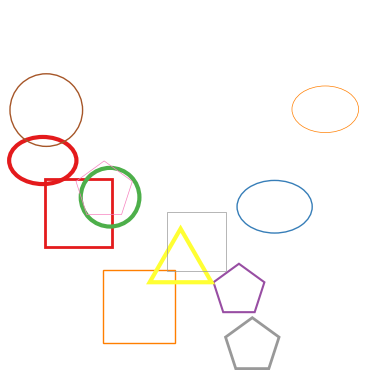[{"shape": "oval", "thickness": 3, "radius": 0.44, "center": [0.111, 0.583]}, {"shape": "square", "thickness": 2, "radius": 0.44, "center": [0.204, 0.447]}, {"shape": "oval", "thickness": 1, "radius": 0.49, "center": [0.713, 0.463]}, {"shape": "circle", "thickness": 3, "radius": 0.38, "center": [0.286, 0.488]}, {"shape": "pentagon", "thickness": 1.5, "radius": 0.35, "center": [0.621, 0.245]}, {"shape": "oval", "thickness": 0.5, "radius": 0.43, "center": [0.845, 0.716]}, {"shape": "square", "thickness": 1, "radius": 0.47, "center": [0.361, 0.204]}, {"shape": "triangle", "thickness": 3, "radius": 0.46, "center": [0.469, 0.313]}, {"shape": "circle", "thickness": 1, "radius": 0.47, "center": [0.12, 0.714]}, {"shape": "pentagon", "thickness": 0.5, "radius": 0.38, "center": [0.271, 0.505]}, {"shape": "square", "thickness": 0.5, "radius": 0.38, "center": [0.51, 0.372]}, {"shape": "pentagon", "thickness": 2, "radius": 0.37, "center": [0.655, 0.102]}]